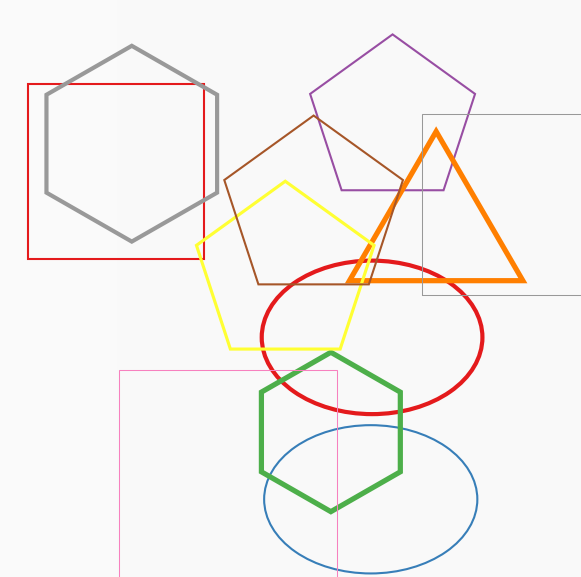[{"shape": "square", "thickness": 1, "radius": 0.76, "center": [0.2, 0.702]}, {"shape": "oval", "thickness": 2, "radius": 0.95, "center": [0.64, 0.415]}, {"shape": "oval", "thickness": 1, "radius": 0.92, "center": [0.638, 0.135]}, {"shape": "hexagon", "thickness": 2.5, "radius": 0.69, "center": [0.569, 0.251]}, {"shape": "pentagon", "thickness": 1, "radius": 0.75, "center": [0.675, 0.79]}, {"shape": "triangle", "thickness": 2.5, "radius": 0.86, "center": [0.75, 0.599]}, {"shape": "pentagon", "thickness": 1.5, "radius": 0.8, "center": [0.491, 0.525]}, {"shape": "pentagon", "thickness": 1, "radius": 0.81, "center": [0.54, 0.637]}, {"shape": "square", "thickness": 0.5, "radius": 0.94, "center": [0.392, 0.171]}, {"shape": "square", "thickness": 0.5, "radius": 0.78, "center": [0.883, 0.645]}, {"shape": "hexagon", "thickness": 2, "radius": 0.85, "center": [0.227, 0.75]}]